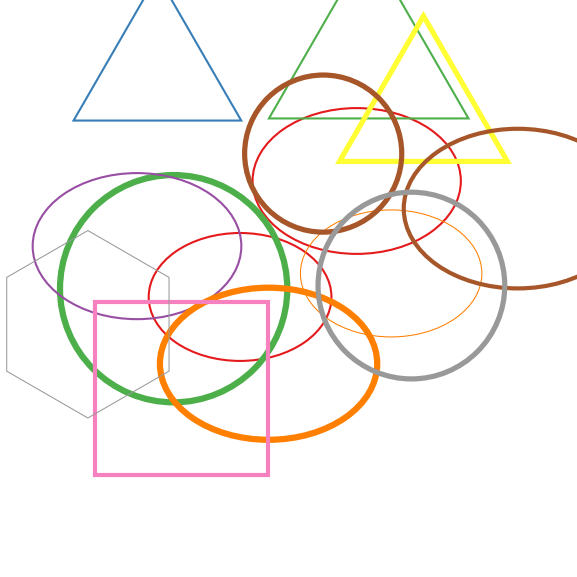[{"shape": "oval", "thickness": 1, "radius": 0.79, "center": [0.416, 0.485]}, {"shape": "oval", "thickness": 1, "radius": 0.9, "center": [0.618, 0.686]}, {"shape": "triangle", "thickness": 1, "radius": 0.84, "center": [0.273, 0.874]}, {"shape": "triangle", "thickness": 1, "radius": 1.0, "center": [0.638, 0.894]}, {"shape": "circle", "thickness": 3, "radius": 0.98, "center": [0.301, 0.499]}, {"shape": "oval", "thickness": 1, "radius": 0.9, "center": [0.237, 0.573]}, {"shape": "oval", "thickness": 0.5, "radius": 0.79, "center": [0.677, 0.526]}, {"shape": "oval", "thickness": 3, "radius": 0.94, "center": [0.465, 0.369]}, {"shape": "triangle", "thickness": 2.5, "radius": 0.84, "center": [0.733, 0.804]}, {"shape": "circle", "thickness": 2.5, "radius": 0.68, "center": [0.56, 0.733]}, {"shape": "oval", "thickness": 2, "radius": 0.99, "center": [0.897, 0.638]}, {"shape": "square", "thickness": 2, "radius": 0.75, "center": [0.314, 0.327]}, {"shape": "circle", "thickness": 2.5, "radius": 0.81, "center": [0.712, 0.505]}, {"shape": "hexagon", "thickness": 0.5, "radius": 0.81, "center": [0.152, 0.438]}]